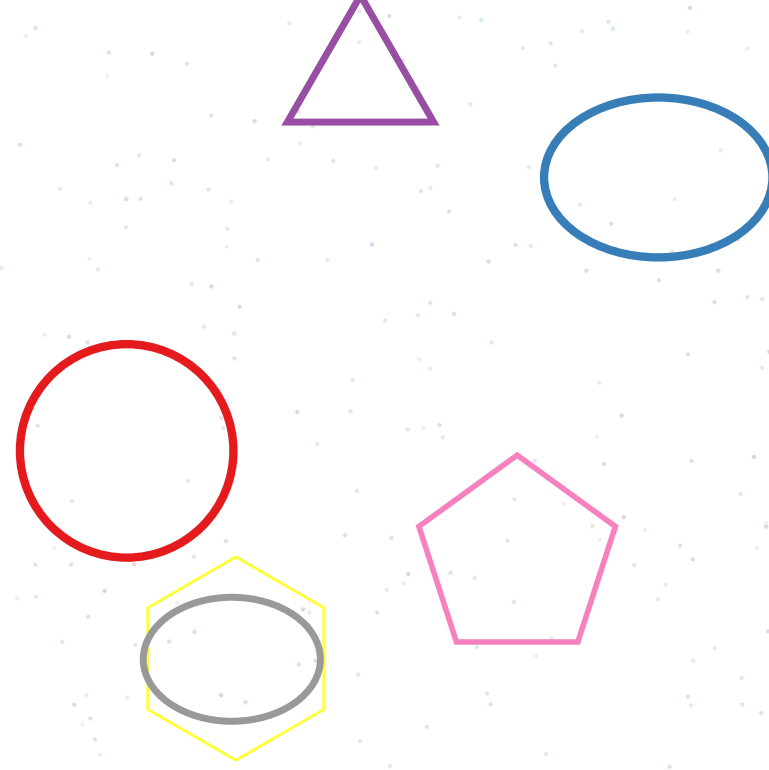[{"shape": "circle", "thickness": 3, "radius": 0.69, "center": [0.165, 0.414]}, {"shape": "oval", "thickness": 3, "radius": 0.74, "center": [0.855, 0.77]}, {"shape": "triangle", "thickness": 2.5, "radius": 0.55, "center": [0.468, 0.896]}, {"shape": "hexagon", "thickness": 1, "radius": 0.66, "center": [0.306, 0.145]}, {"shape": "pentagon", "thickness": 2, "radius": 0.67, "center": [0.672, 0.275]}, {"shape": "oval", "thickness": 2.5, "radius": 0.58, "center": [0.301, 0.144]}]